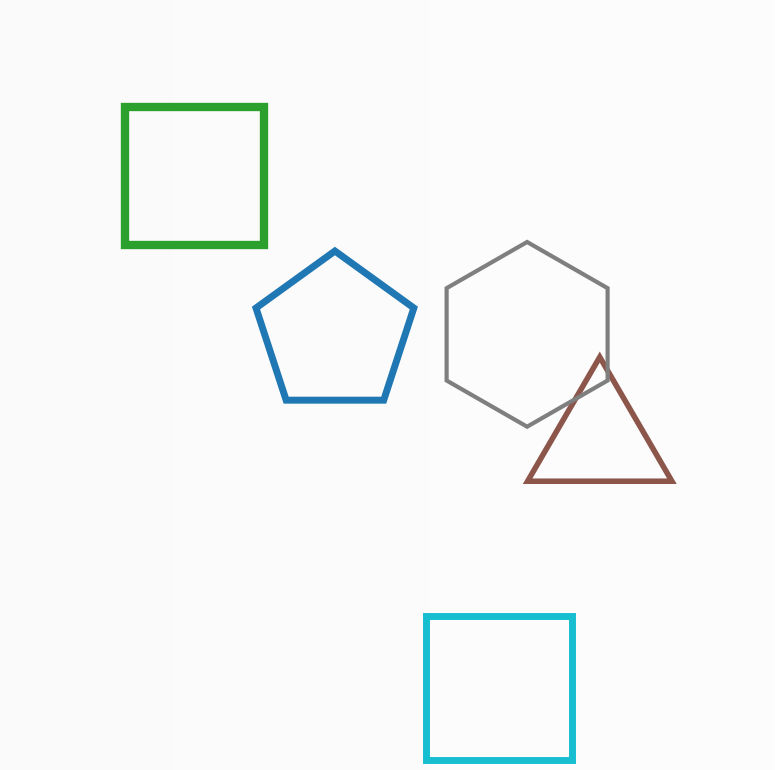[{"shape": "pentagon", "thickness": 2.5, "radius": 0.54, "center": [0.432, 0.567]}, {"shape": "square", "thickness": 3, "radius": 0.45, "center": [0.251, 0.771]}, {"shape": "triangle", "thickness": 2, "radius": 0.54, "center": [0.774, 0.429]}, {"shape": "hexagon", "thickness": 1.5, "radius": 0.6, "center": [0.68, 0.566]}, {"shape": "square", "thickness": 2.5, "radius": 0.47, "center": [0.644, 0.106]}]